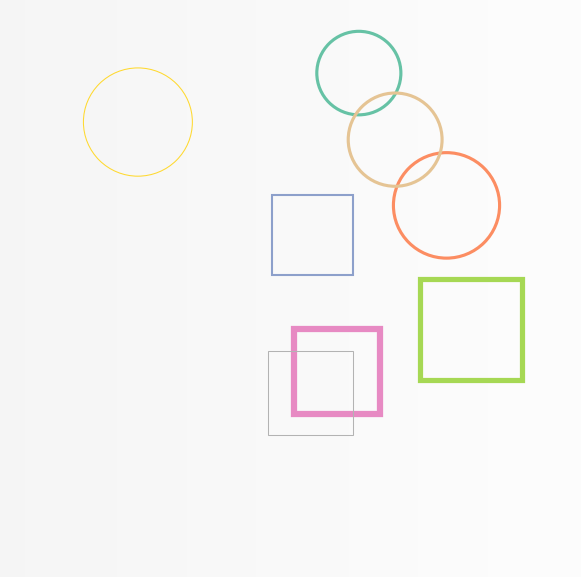[{"shape": "circle", "thickness": 1.5, "radius": 0.36, "center": [0.617, 0.873]}, {"shape": "circle", "thickness": 1.5, "radius": 0.46, "center": [0.768, 0.643]}, {"shape": "square", "thickness": 1, "radius": 0.35, "center": [0.538, 0.592]}, {"shape": "square", "thickness": 3, "radius": 0.37, "center": [0.581, 0.355]}, {"shape": "square", "thickness": 2.5, "radius": 0.44, "center": [0.81, 0.429]}, {"shape": "circle", "thickness": 0.5, "radius": 0.47, "center": [0.237, 0.788]}, {"shape": "circle", "thickness": 1.5, "radius": 0.4, "center": [0.68, 0.757]}, {"shape": "square", "thickness": 0.5, "radius": 0.37, "center": [0.534, 0.319]}]